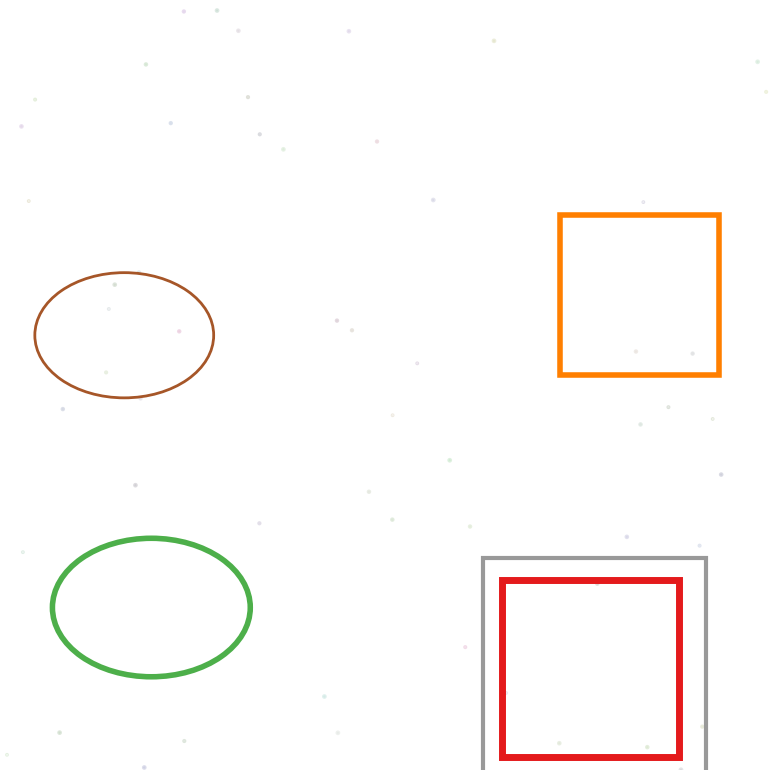[{"shape": "square", "thickness": 2.5, "radius": 0.57, "center": [0.767, 0.132]}, {"shape": "oval", "thickness": 2, "radius": 0.64, "center": [0.197, 0.211]}, {"shape": "square", "thickness": 2, "radius": 0.52, "center": [0.83, 0.617]}, {"shape": "oval", "thickness": 1, "radius": 0.58, "center": [0.161, 0.565]}, {"shape": "square", "thickness": 1.5, "radius": 0.72, "center": [0.772, 0.13]}]